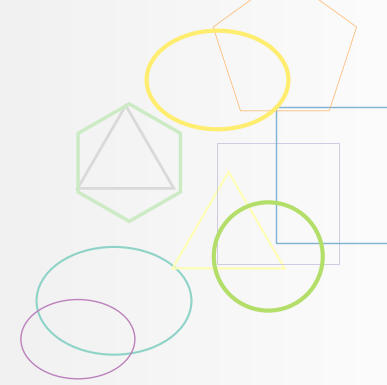[{"shape": "oval", "thickness": 1.5, "radius": 1.0, "center": [0.294, 0.219]}, {"shape": "triangle", "thickness": 1.5, "radius": 0.84, "center": [0.59, 0.386]}, {"shape": "square", "thickness": 0.5, "radius": 0.78, "center": [0.717, 0.473]}, {"shape": "square", "thickness": 1, "radius": 0.88, "center": [0.889, 0.546]}, {"shape": "pentagon", "thickness": 0.5, "radius": 0.97, "center": [0.735, 0.87]}, {"shape": "circle", "thickness": 3, "radius": 0.7, "center": [0.692, 0.334]}, {"shape": "triangle", "thickness": 2, "radius": 0.72, "center": [0.324, 0.582]}, {"shape": "oval", "thickness": 1, "radius": 0.74, "center": [0.201, 0.119]}, {"shape": "hexagon", "thickness": 2.5, "radius": 0.76, "center": [0.334, 0.577]}, {"shape": "oval", "thickness": 3, "radius": 0.91, "center": [0.561, 0.792]}]